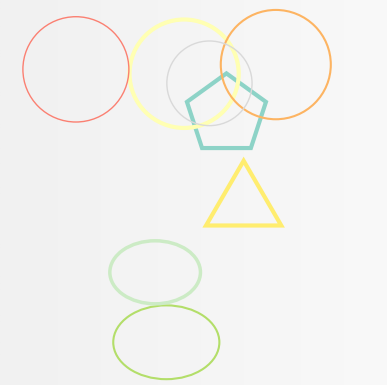[{"shape": "pentagon", "thickness": 3, "radius": 0.54, "center": [0.584, 0.702]}, {"shape": "circle", "thickness": 3, "radius": 0.7, "center": [0.475, 0.808]}, {"shape": "circle", "thickness": 1, "radius": 0.68, "center": [0.196, 0.82]}, {"shape": "circle", "thickness": 1.5, "radius": 0.71, "center": [0.712, 0.832]}, {"shape": "oval", "thickness": 1.5, "radius": 0.68, "center": [0.429, 0.111]}, {"shape": "circle", "thickness": 1, "radius": 0.55, "center": [0.541, 0.784]}, {"shape": "oval", "thickness": 2.5, "radius": 0.58, "center": [0.4, 0.293]}, {"shape": "triangle", "thickness": 3, "radius": 0.56, "center": [0.629, 0.47]}]